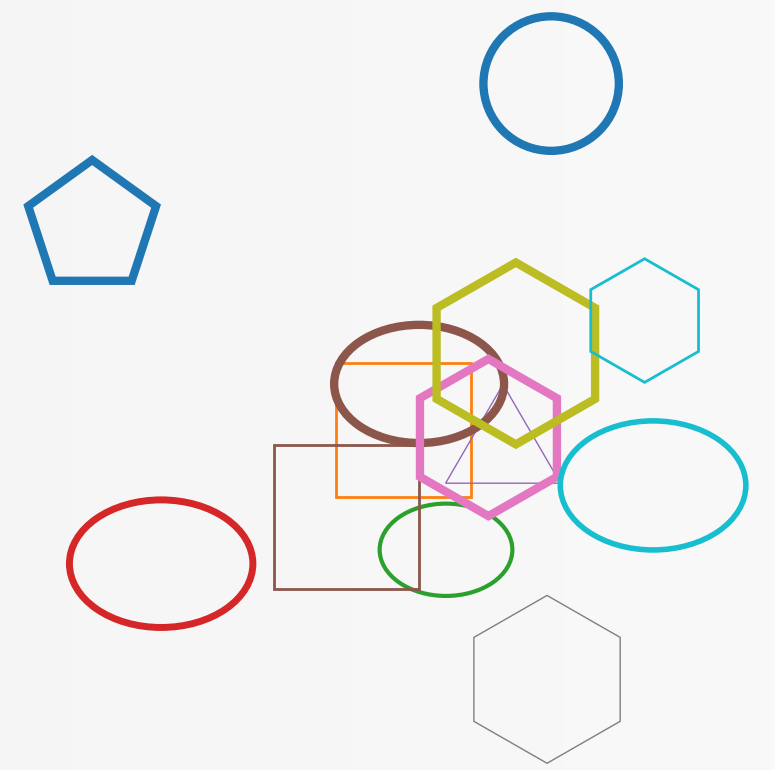[{"shape": "circle", "thickness": 3, "radius": 0.44, "center": [0.711, 0.891]}, {"shape": "pentagon", "thickness": 3, "radius": 0.43, "center": [0.119, 0.706]}, {"shape": "square", "thickness": 1, "radius": 0.43, "center": [0.521, 0.442]}, {"shape": "oval", "thickness": 1.5, "radius": 0.43, "center": [0.575, 0.286]}, {"shape": "oval", "thickness": 2.5, "radius": 0.59, "center": [0.208, 0.268]}, {"shape": "triangle", "thickness": 0.5, "radius": 0.43, "center": [0.649, 0.415]}, {"shape": "oval", "thickness": 3, "radius": 0.55, "center": [0.541, 0.501]}, {"shape": "square", "thickness": 1, "radius": 0.47, "center": [0.447, 0.329]}, {"shape": "hexagon", "thickness": 3, "radius": 0.51, "center": [0.63, 0.432]}, {"shape": "hexagon", "thickness": 0.5, "radius": 0.54, "center": [0.706, 0.118]}, {"shape": "hexagon", "thickness": 3, "radius": 0.59, "center": [0.666, 0.541]}, {"shape": "hexagon", "thickness": 1, "radius": 0.4, "center": [0.832, 0.584]}, {"shape": "oval", "thickness": 2, "radius": 0.6, "center": [0.843, 0.37]}]